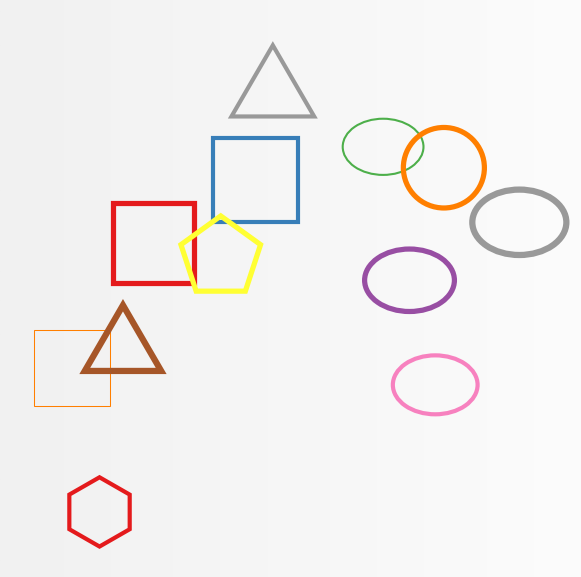[{"shape": "square", "thickness": 2.5, "radius": 0.35, "center": [0.264, 0.578]}, {"shape": "hexagon", "thickness": 2, "radius": 0.3, "center": [0.171, 0.113]}, {"shape": "square", "thickness": 2, "radius": 0.36, "center": [0.44, 0.687]}, {"shape": "oval", "thickness": 1, "radius": 0.35, "center": [0.659, 0.745]}, {"shape": "oval", "thickness": 2.5, "radius": 0.39, "center": [0.705, 0.514]}, {"shape": "square", "thickness": 0.5, "radius": 0.33, "center": [0.124, 0.362]}, {"shape": "circle", "thickness": 2.5, "radius": 0.35, "center": [0.764, 0.709]}, {"shape": "pentagon", "thickness": 2.5, "radius": 0.36, "center": [0.38, 0.553]}, {"shape": "triangle", "thickness": 3, "radius": 0.38, "center": [0.212, 0.395]}, {"shape": "oval", "thickness": 2, "radius": 0.36, "center": [0.749, 0.333]}, {"shape": "oval", "thickness": 3, "radius": 0.4, "center": [0.893, 0.614]}, {"shape": "triangle", "thickness": 2, "radius": 0.41, "center": [0.469, 0.839]}]